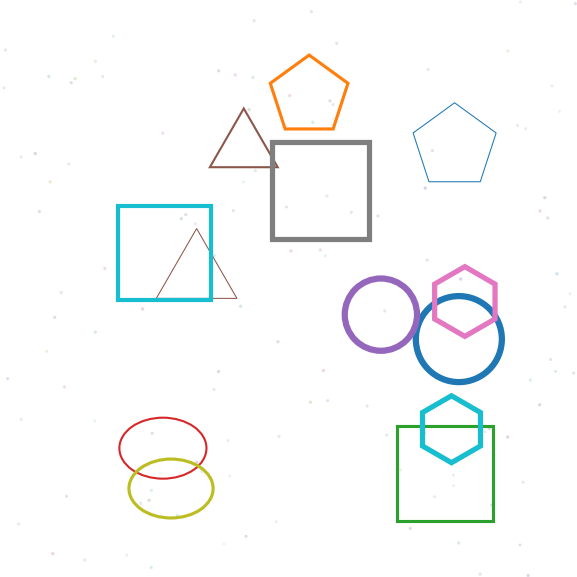[{"shape": "circle", "thickness": 3, "radius": 0.37, "center": [0.795, 0.412]}, {"shape": "pentagon", "thickness": 0.5, "radius": 0.38, "center": [0.787, 0.746]}, {"shape": "pentagon", "thickness": 1.5, "radius": 0.35, "center": [0.535, 0.833]}, {"shape": "square", "thickness": 1.5, "radius": 0.41, "center": [0.77, 0.18]}, {"shape": "oval", "thickness": 1, "radius": 0.38, "center": [0.282, 0.223]}, {"shape": "circle", "thickness": 3, "radius": 0.31, "center": [0.66, 0.454]}, {"shape": "triangle", "thickness": 0.5, "radius": 0.4, "center": [0.34, 0.523]}, {"shape": "triangle", "thickness": 1, "radius": 0.34, "center": [0.422, 0.743]}, {"shape": "hexagon", "thickness": 2.5, "radius": 0.3, "center": [0.805, 0.477]}, {"shape": "square", "thickness": 2.5, "radius": 0.42, "center": [0.555, 0.67]}, {"shape": "oval", "thickness": 1.5, "radius": 0.36, "center": [0.296, 0.153]}, {"shape": "square", "thickness": 2, "radius": 0.41, "center": [0.285, 0.56]}, {"shape": "hexagon", "thickness": 2.5, "radius": 0.29, "center": [0.782, 0.256]}]